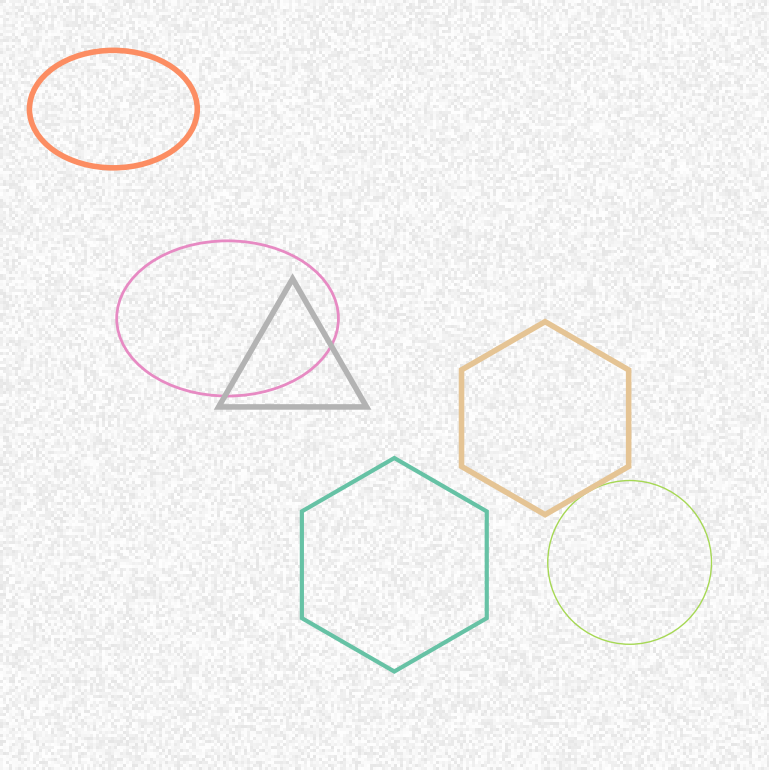[{"shape": "hexagon", "thickness": 1.5, "radius": 0.69, "center": [0.512, 0.267]}, {"shape": "oval", "thickness": 2, "radius": 0.54, "center": [0.147, 0.858]}, {"shape": "oval", "thickness": 1, "radius": 0.72, "center": [0.296, 0.586]}, {"shape": "circle", "thickness": 0.5, "radius": 0.53, "center": [0.818, 0.27]}, {"shape": "hexagon", "thickness": 2, "radius": 0.63, "center": [0.708, 0.457]}, {"shape": "triangle", "thickness": 2, "radius": 0.55, "center": [0.38, 0.527]}]